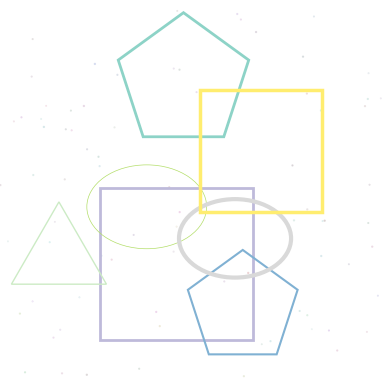[{"shape": "pentagon", "thickness": 2, "radius": 0.89, "center": [0.477, 0.789]}, {"shape": "square", "thickness": 2, "radius": 0.99, "center": [0.459, 0.315]}, {"shape": "pentagon", "thickness": 1.5, "radius": 0.75, "center": [0.63, 0.201]}, {"shape": "oval", "thickness": 0.5, "radius": 0.78, "center": [0.381, 0.463]}, {"shape": "oval", "thickness": 3, "radius": 0.73, "center": [0.61, 0.381]}, {"shape": "triangle", "thickness": 1, "radius": 0.71, "center": [0.153, 0.333]}, {"shape": "square", "thickness": 2.5, "radius": 0.79, "center": [0.678, 0.608]}]